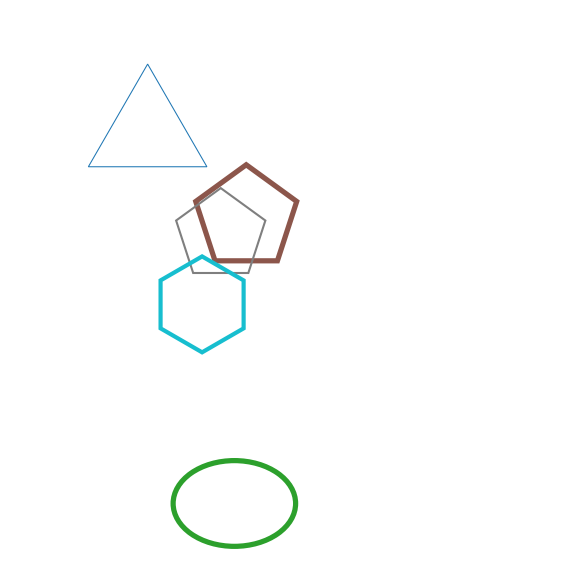[{"shape": "triangle", "thickness": 0.5, "radius": 0.59, "center": [0.256, 0.77]}, {"shape": "oval", "thickness": 2.5, "radius": 0.53, "center": [0.406, 0.127]}, {"shape": "pentagon", "thickness": 2.5, "radius": 0.46, "center": [0.426, 0.622]}, {"shape": "pentagon", "thickness": 1, "radius": 0.41, "center": [0.382, 0.592]}, {"shape": "hexagon", "thickness": 2, "radius": 0.42, "center": [0.35, 0.472]}]